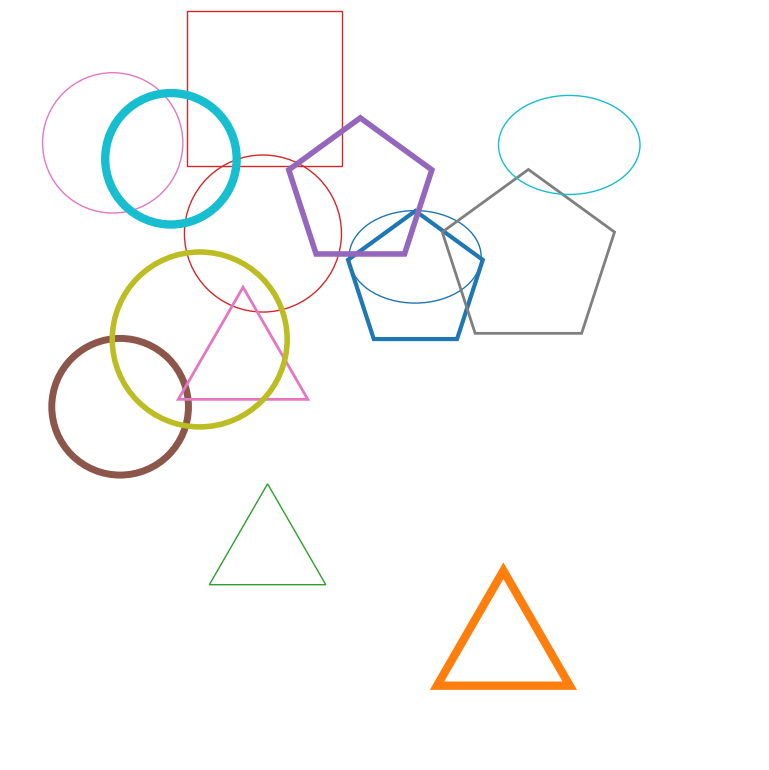[{"shape": "oval", "thickness": 0.5, "radius": 0.43, "center": [0.539, 0.666]}, {"shape": "pentagon", "thickness": 1.5, "radius": 0.46, "center": [0.539, 0.634]}, {"shape": "triangle", "thickness": 3, "radius": 0.5, "center": [0.654, 0.159]}, {"shape": "triangle", "thickness": 0.5, "radius": 0.44, "center": [0.348, 0.284]}, {"shape": "circle", "thickness": 0.5, "radius": 0.51, "center": [0.341, 0.697]}, {"shape": "square", "thickness": 0.5, "radius": 0.5, "center": [0.344, 0.885]}, {"shape": "pentagon", "thickness": 2, "radius": 0.49, "center": [0.468, 0.749]}, {"shape": "circle", "thickness": 2.5, "radius": 0.44, "center": [0.156, 0.472]}, {"shape": "circle", "thickness": 0.5, "radius": 0.46, "center": [0.146, 0.814]}, {"shape": "triangle", "thickness": 1, "radius": 0.49, "center": [0.316, 0.53]}, {"shape": "pentagon", "thickness": 1, "radius": 0.59, "center": [0.686, 0.662]}, {"shape": "circle", "thickness": 2, "radius": 0.57, "center": [0.259, 0.559]}, {"shape": "oval", "thickness": 0.5, "radius": 0.46, "center": [0.739, 0.812]}, {"shape": "circle", "thickness": 3, "radius": 0.43, "center": [0.222, 0.794]}]